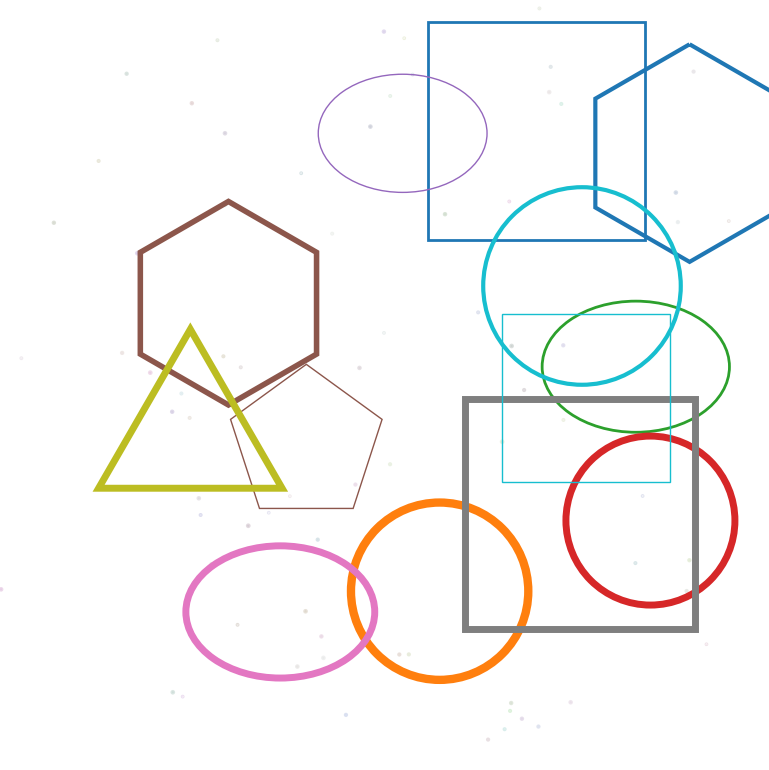[{"shape": "hexagon", "thickness": 1.5, "radius": 0.71, "center": [0.896, 0.801]}, {"shape": "square", "thickness": 1, "radius": 0.71, "center": [0.697, 0.83]}, {"shape": "circle", "thickness": 3, "radius": 0.58, "center": [0.571, 0.232]}, {"shape": "oval", "thickness": 1, "radius": 0.61, "center": [0.826, 0.524]}, {"shape": "circle", "thickness": 2.5, "radius": 0.55, "center": [0.845, 0.324]}, {"shape": "oval", "thickness": 0.5, "radius": 0.55, "center": [0.523, 0.827]}, {"shape": "hexagon", "thickness": 2, "radius": 0.66, "center": [0.297, 0.606]}, {"shape": "pentagon", "thickness": 0.5, "radius": 0.52, "center": [0.398, 0.423]}, {"shape": "oval", "thickness": 2.5, "radius": 0.61, "center": [0.364, 0.205]}, {"shape": "square", "thickness": 2.5, "radius": 0.75, "center": [0.753, 0.332]}, {"shape": "triangle", "thickness": 2.5, "radius": 0.69, "center": [0.247, 0.435]}, {"shape": "square", "thickness": 0.5, "radius": 0.55, "center": [0.761, 0.483]}, {"shape": "circle", "thickness": 1.5, "radius": 0.64, "center": [0.756, 0.629]}]